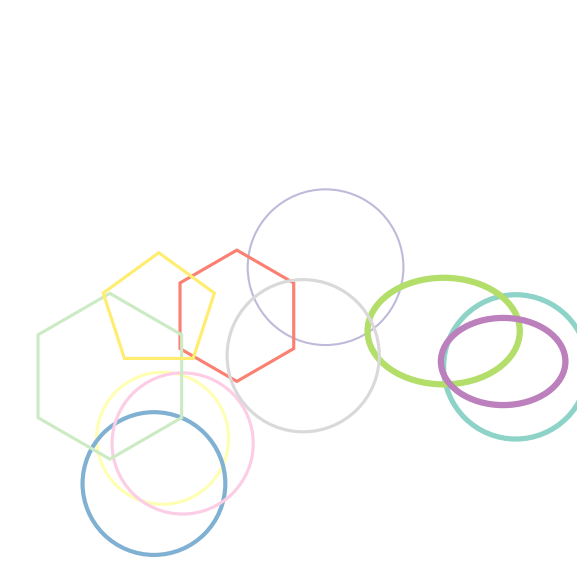[{"shape": "circle", "thickness": 2.5, "radius": 0.62, "center": [0.893, 0.364]}, {"shape": "circle", "thickness": 1.5, "radius": 0.57, "center": [0.282, 0.24]}, {"shape": "circle", "thickness": 1, "radius": 0.67, "center": [0.564, 0.536]}, {"shape": "hexagon", "thickness": 1.5, "radius": 0.57, "center": [0.41, 0.452]}, {"shape": "circle", "thickness": 2, "radius": 0.62, "center": [0.267, 0.162]}, {"shape": "oval", "thickness": 3, "radius": 0.66, "center": [0.768, 0.426]}, {"shape": "circle", "thickness": 1.5, "radius": 0.61, "center": [0.316, 0.231]}, {"shape": "circle", "thickness": 1.5, "radius": 0.66, "center": [0.525, 0.383]}, {"shape": "oval", "thickness": 3, "radius": 0.54, "center": [0.871, 0.373]}, {"shape": "hexagon", "thickness": 1.5, "radius": 0.72, "center": [0.19, 0.348]}, {"shape": "pentagon", "thickness": 1.5, "radius": 0.51, "center": [0.275, 0.46]}]